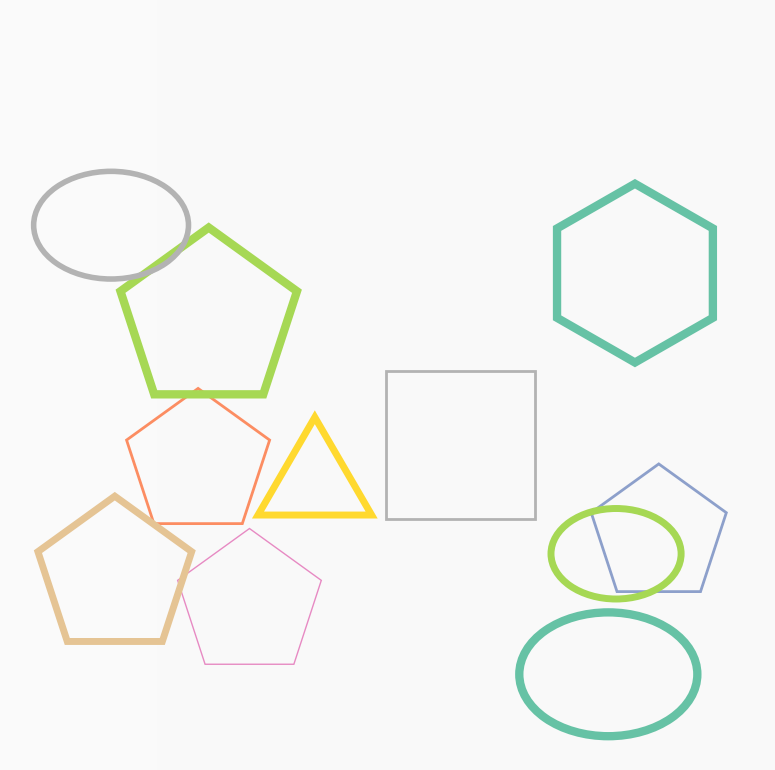[{"shape": "oval", "thickness": 3, "radius": 0.57, "center": [0.785, 0.124]}, {"shape": "hexagon", "thickness": 3, "radius": 0.58, "center": [0.819, 0.645]}, {"shape": "pentagon", "thickness": 1, "radius": 0.49, "center": [0.256, 0.398]}, {"shape": "pentagon", "thickness": 1, "radius": 0.46, "center": [0.85, 0.306]}, {"shape": "pentagon", "thickness": 0.5, "radius": 0.49, "center": [0.322, 0.216]}, {"shape": "pentagon", "thickness": 3, "radius": 0.6, "center": [0.269, 0.585]}, {"shape": "oval", "thickness": 2.5, "radius": 0.42, "center": [0.795, 0.281]}, {"shape": "triangle", "thickness": 2.5, "radius": 0.42, "center": [0.406, 0.373]}, {"shape": "pentagon", "thickness": 2.5, "radius": 0.52, "center": [0.148, 0.251]}, {"shape": "oval", "thickness": 2, "radius": 0.5, "center": [0.143, 0.708]}, {"shape": "square", "thickness": 1, "radius": 0.48, "center": [0.594, 0.422]}]